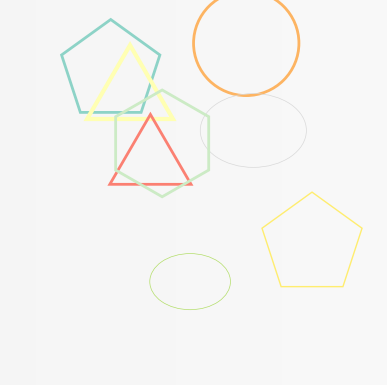[{"shape": "pentagon", "thickness": 2, "radius": 0.67, "center": [0.286, 0.816]}, {"shape": "triangle", "thickness": 3, "radius": 0.64, "center": [0.336, 0.755]}, {"shape": "triangle", "thickness": 2, "radius": 0.61, "center": [0.388, 0.582]}, {"shape": "circle", "thickness": 2, "radius": 0.68, "center": [0.635, 0.888]}, {"shape": "oval", "thickness": 0.5, "radius": 0.52, "center": [0.491, 0.268]}, {"shape": "oval", "thickness": 0.5, "radius": 0.68, "center": [0.654, 0.661]}, {"shape": "hexagon", "thickness": 2, "radius": 0.69, "center": [0.419, 0.628]}, {"shape": "pentagon", "thickness": 1, "radius": 0.68, "center": [0.805, 0.365]}]